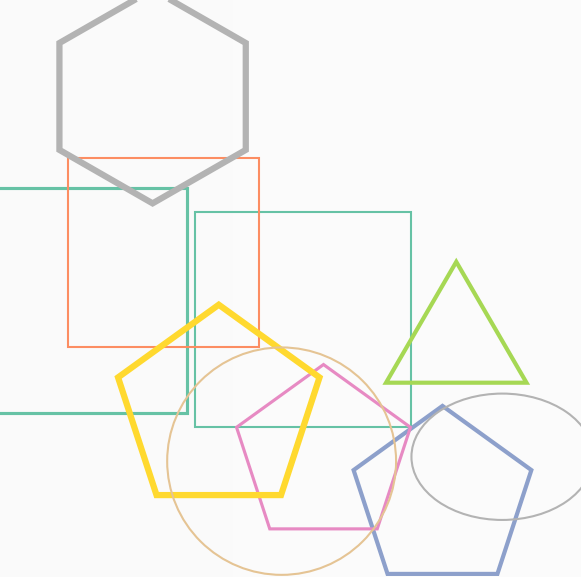[{"shape": "square", "thickness": 1.5, "radius": 0.97, "center": [0.127, 0.478]}, {"shape": "square", "thickness": 1, "radius": 0.93, "center": [0.521, 0.446]}, {"shape": "square", "thickness": 1, "radius": 0.82, "center": [0.281, 0.562]}, {"shape": "pentagon", "thickness": 2, "radius": 0.8, "center": [0.761, 0.135]}, {"shape": "pentagon", "thickness": 1.5, "radius": 0.79, "center": [0.557, 0.211]}, {"shape": "triangle", "thickness": 2, "radius": 0.7, "center": [0.785, 0.406]}, {"shape": "pentagon", "thickness": 3, "radius": 0.91, "center": [0.376, 0.289]}, {"shape": "circle", "thickness": 1, "radius": 0.98, "center": [0.485, 0.201]}, {"shape": "hexagon", "thickness": 3, "radius": 0.93, "center": [0.263, 0.832]}, {"shape": "oval", "thickness": 1, "radius": 0.78, "center": [0.864, 0.208]}]